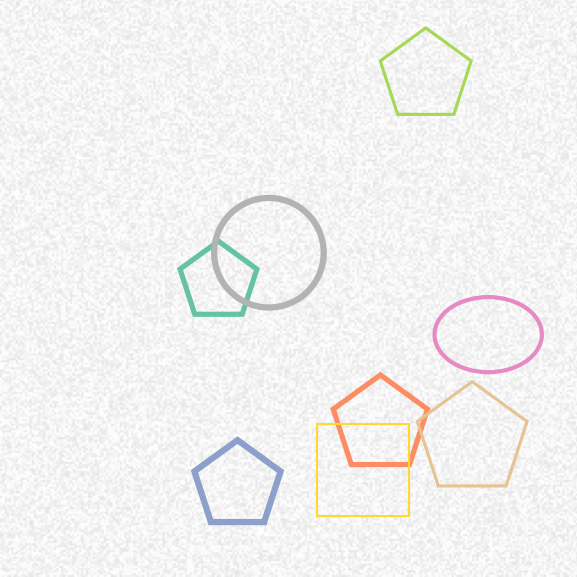[{"shape": "pentagon", "thickness": 2.5, "radius": 0.35, "center": [0.378, 0.512]}, {"shape": "pentagon", "thickness": 2.5, "radius": 0.43, "center": [0.659, 0.264]}, {"shape": "pentagon", "thickness": 3, "radius": 0.39, "center": [0.411, 0.159]}, {"shape": "oval", "thickness": 2, "radius": 0.46, "center": [0.845, 0.42]}, {"shape": "pentagon", "thickness": 1.5, "radius": 0.41, "center": [0.737, 0.868]}, {"shape": "square", "thickness": 1, "radius": 0.4, "center": [0.629, 0.185]}, {"shape": "pentagon", "thickness": 1.5, "radius": 0.5, "center": [0.818, 0.238]}, {"shape": "circle", "thickness": 3, "radius": 0.47, "center": [0.466, 0.562]}]